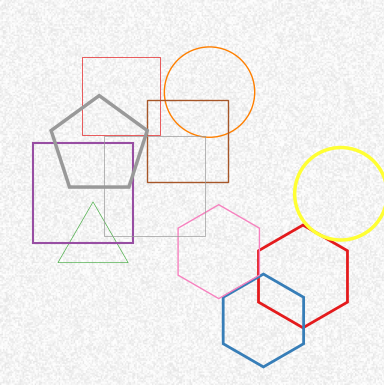[{"shape": "hexagon", "thickness": 2, "radius": 0.67, "center": [0.787, 0.282]}, {"shape": "square", "thickness": 0.5, "radius": 0.51, "center": [0.313, 0.751]}, {"shape": "hexagon", "thickness": 2, "radius": 0.6, "center": [0.684, 0.168]}, {"shape": "triangle", "thickness": 0.5, "radius": 0.53, "center": [0.242, 0.37]}, {"shape": "square", "thickness": 1.5, "radius": 0.66, "center": [0.216, 0.499]}, {"shape": "circle", "thickness": 1, "radius": 0.59, "center": [0.544, 0.761]}, {"shape": "circle", "thickness": 2.5, "radius": 0.6, "center": [0.885, 0.497]}, {"shape": "square", "thickness": 1, "radius": 0.53, "center": [0.487, 0.633]}, {"shape": "hexagon", "thickness": 1, "radius": 0.61, "center": [0.568, 0.346]}, {"shape": "pentagon", "thickness": 2.5, "radius": 0.66, "center": [0.258, 0.62]}, {"shape": "square", "thickness": 0.5, "radius": 0.65, "center": [0.401, 0.517]}]